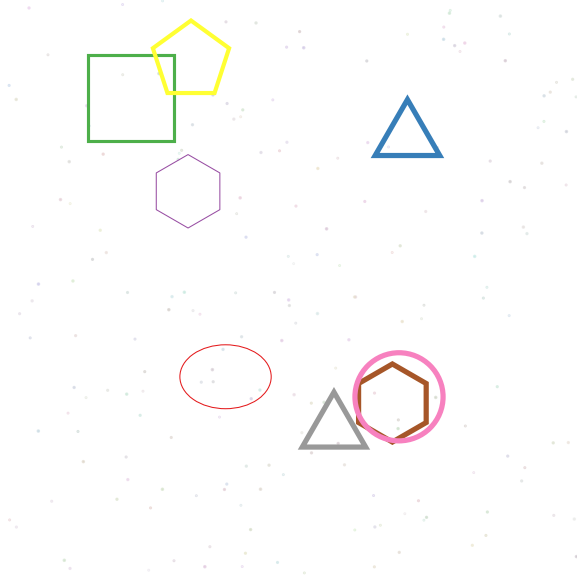[{"shape": "oval", "thickness": 0.5, "radius": 0.4, "center": [0.391, 0.347]}, {"shape": "triangle", "thickness": 2.5, "radius": 0.32, "center": [0.706, 0.762]}, {"shape": "square", "thickness": 1.5, "radius": 0.37, "center": [0.226, 0.829]}, {"shape": "hexagon", "thickness": 0.5, "radius": 0.32, "center": [0.326, 0.668]}, {"shape": "pentagon", "thickness": 2, "radius": 0.35, "center": [0.331, 0.894]}, {"shape": "hexagon", "thickness": 2.5, "radius": 0.34, "center": [0.679, 0.301]}, {"shape": "circle", "thickness": 2.5, "radius": 0.38, "center": [0.691, 0.312]}, {"shape": "triangle", "thickness": 2.5, "radius": 0.32, "center": [0.578, 0.257]}]